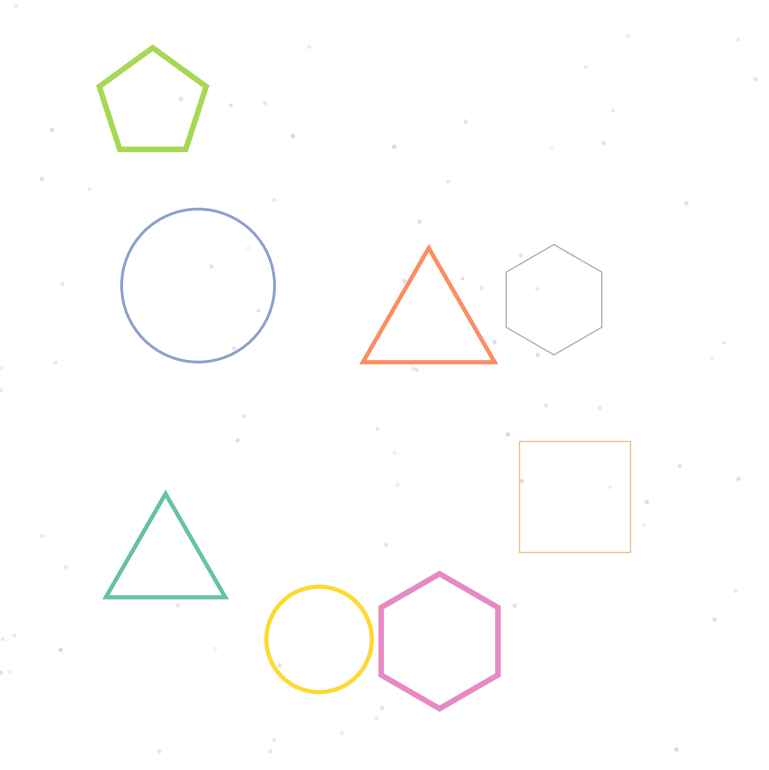[{"shape": "triangle", "thickness": 1.5, "radius": 0.45, "center": [0.215, 0.269]}, {"shape": "triangle", "thickness": 1.5, "radius": 0.49, "center": [0.557, 0.579]}, {"shape": "circle", "thickness": 1, "radius": 0.5, "center": [0.257, 0.629]}, {"shape": "hexagon", "thickness": 2, "radius": 0.44, "center": [0.571, 0.167]}, {"shape": "pentagon", "thickness": 2, "radius": 0.36, "center": [0.198, 0.865]}, {"shape": "circle", "thickness": 1.5, "radius": 0.34, "center": [0.414, 0.17]}, {"shape": "square", "thickness": 0.5, "radius": 0.36, "center": [0.746, 0.355]}, {"shape": "hexagon", "thickness": 0.5, "radius": 0.36, "center": [0.719, 0.611]}]